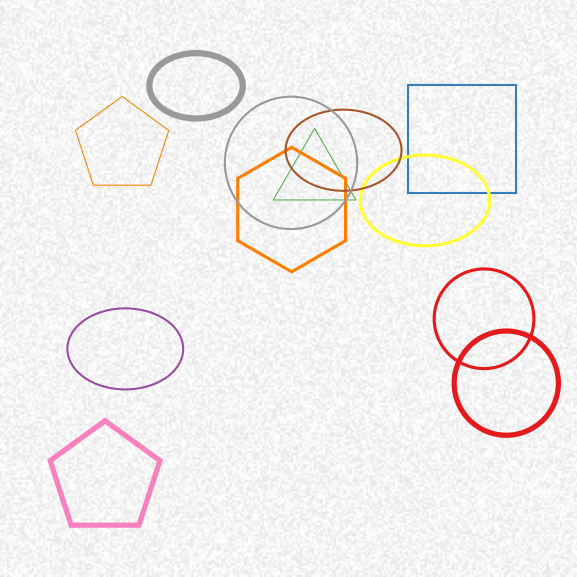[{"shape": "circle", "thickness": 1.5, "radius": 0.43, "center": [0.838, 0.447]}, {"shape": "circle", "thickness": 2.5, "radius": 0.45, "center": [0.877, 0.336]}, {"shape": "square", "thickness": 1, "radius": 0.47, "center": [0.8, 0.758]}, {"shape": "triangle", "thickness": 0.5, "radius": 0.41, "center": [0.545, 0.694]}, {"shape": "oval", "thickness": 1, "radius": 0.5, "center": [0.217, 0.395]}, {"shape": "pentagon", "thickness": 0.5, "radius": 0.42, "center": [0.211, 0.747]}, {"shape": "hexagon", "thickness": 1.5, "radius": 0.54, "center": [0.505, 0.636]}, {"shape": "oval", "thickness": 1.5, "radius": 0.56, "center": [0.736, 0.652]}, {"shape": "oval", "thickness": 1, "radius": 0.5, "center": [0.595, 0.739]}, {"shape": "pentagon", "thickness": 2.5, "radius": 0.5, "center": [0.182, 0.171]}, {"shape": "oval", "thickness": 3, "radius": 0.4, "center": [0.339, 0.851]}, {"shape": "circle", "thickness": 1, "radius": 0.57, "center": [0.504, 0.717]}]